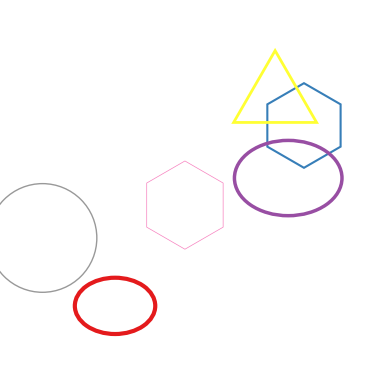[{"shape": "oval", "thickness": 3, "radius": 0.52, "center": [0.299, 0.206]}, {"shape": "hexagon", "thickness": 1.5, "radius": 0.55, "center": [0.79, 0.674]}, {"shape": "oval", "thickness": 2.5, "radius": 0.7, "center": [0.749, 0.538]}, {"shape": "triangle", "thickness": 2, "radius": 0.62, "center": [0.715, 0.744]}, {"shape": "hexagon", "thickness": 0.5, "radius": 0.57, "center": [0.48, 0.467]}, {"shape": "circle", "thickness": 1, "radius": 0.71, "center": [0.11, 0.382]}]